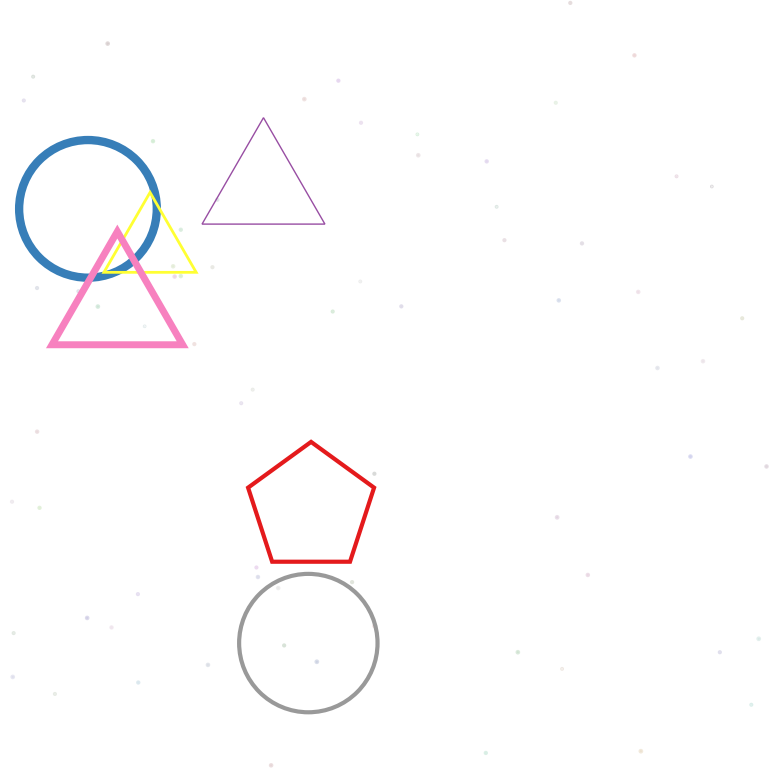[{"shape": "pentagon", "thickness": 1.5, "radius": 0.43, "center": [0.404, 0.34]}, {"shape": "circle", "thickness": 3, "radius": 0.45, "center": [0.114, 0.729]}, {"shape": "triangle", "thickness": 0.5, "radius": 0.46, "center": [0.342, 0.755]}, {"shape": "triangle", "thickness": 1, "radius": 0.35, "center": [0.195, 0.681]}, {"shape": "triangle", "thickness": 2.5, "radius": 0.49, "center": [0.152, 0.601]}, {"shape": "circle", "thickness": 1.5, "radius": 0.45, "center": [0.4, 0.165]}]